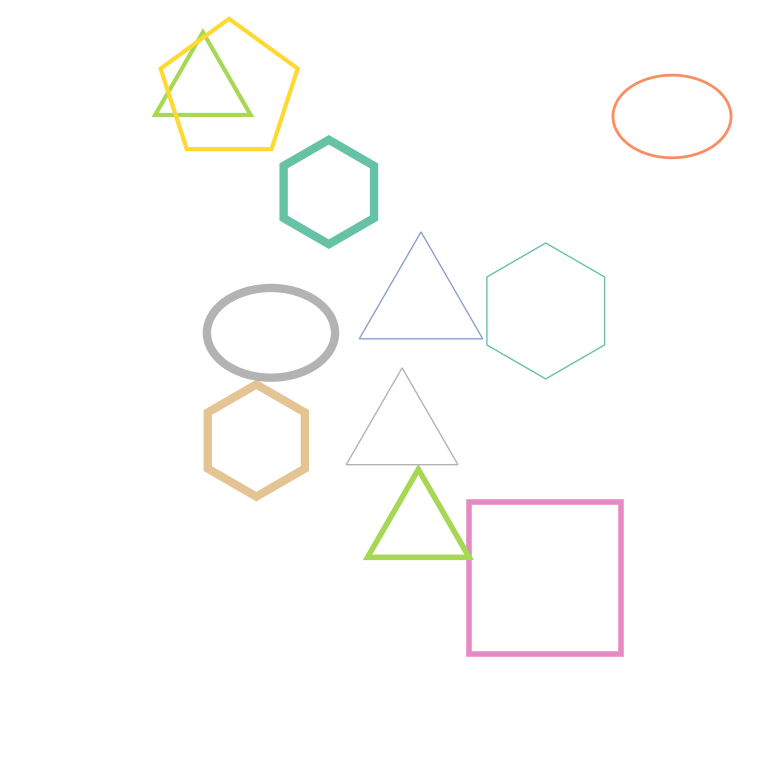[{"shape": "hexagon", "thickness": 0.5, "radius": 0.44, "center": [0.709, 0.596]}, {"shape": "hexagon", "thickness": 3, "radius": 0.34, "center": [0.427, 0.751]}, {"shape": "oval", "thickness": 1, "radius": 0.38, "center": [0.873, 0.849]}, {"shape": "triangle", "thickness": 0.5, "radius": 0.46, "center": [0.547, 0.606]}, {"shape": "square", "thickness": 2, "radius": 0.5, "center": [0.708, 0.249]}, {"shape": "triangle", "thickness": 1.5, "radius": 0.36, "center": [0.263, 0.887]}, {"shape": "triangle", "thickness": 2, "radius": 0.38, "center": [0.543, 0.314]}, {"shape": "pentagon", "thickness": 1.5, "radius": 0.47, "center": [0.298, 0.882]}, {"shape": "hexagon", "thickness": 3, "radius": 0.36, "center": [0.333, 0.428]}, {"shape": "triangle", "thickness": 0.5, "radius": 0.42, "center": [0.522, 0.438]}, {"shape": "oval", "thickness": 3, "radius": 0.42, "center": [0.352, 0.568]}]